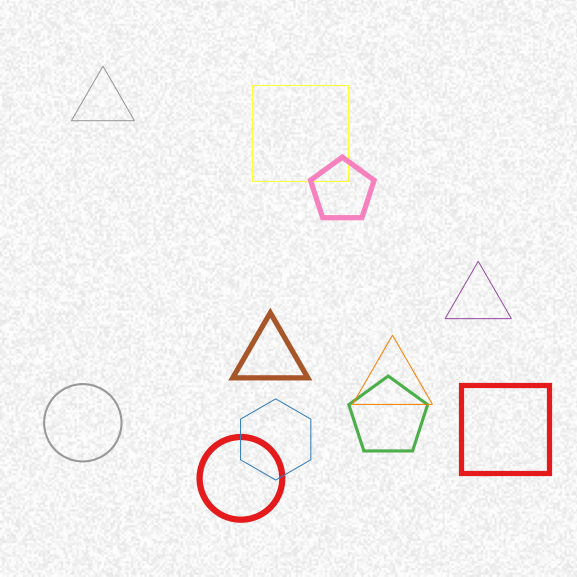[{"shape": "circle", "thickness": 3, "radius": 0.36, "center": [0.417, 0.171]}, {"shape": "square", "thickness": 2.5, "radius": 0.38, "center": [0.875, 0.256]}, {"shape": "hexagon", "thickness": 0.5, "radius": 0.35, "center": [0.477, 0.238]}, {"shape": "pentagon", "thickness": 1.5, "radius": 0.36, "center": [0.672, 0.276]}, {"shape": "triangle", "thickness": 0.5, "radius": 0.33, "center": [0.828, 0.481]}, {"shape": "triangle", "thickness": 0.5, "radius": 0.4, "center": [0.68, 0.339]}, {"shape": "square", "thickness": 0.5, "radius": 0.42, "center": [0.52, 0.769]}, {"shape": "triangle", "thickness": 2.5, "radius": 0.38, "center": [0.468, 0.382]}, {"shape": "pentagon", "thickness": 2.5, "radius": 0.29, "center": [0.593, 0.669]}, {"shape": "circle", "thickness": 1, "radius": 0.33, "center": [0.143, 0.267]}, {"shape": "triangle", "thickness": 0.5, "radius": 0.32, "center": [0.178, 0.822]}]